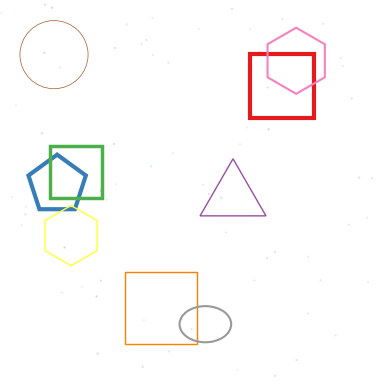[{"shape": "square", "thickness": 3, "radius": 0.41, "center": [0.731, 0.776]}, {"shape": "pentagon", "thickness": 3, "radius": 0.39, "center": [0.148, 0.52]}, {"shape": "square", "thickness": 2.5, "radius": 0.34, "center": [0.198, 0.553]}, {"shape": "triangle", "thickness": 1, "radius": 0.49, "center": [0.605, 0.489]}, {"shape": "square", "thickness": 1, "radius": 0.47, "center": [0.418, 0.2]}, {"shape": "hexagon", "thickness": 1, "radius": 0.39, "center": [0.185, 0.388]}, {"shape": "circle", "thickness": 0.5, "radius": 0.44, "center": [0.14, 0.858]}, {"shape": "hexagon", "thickness": 1.5, "radius": 0.43, "center": [0.769, 0.842]}, {"shape": "oval", "thickness": 1.5, "radius": 0.34, "center": [0.533, 0.158]}]